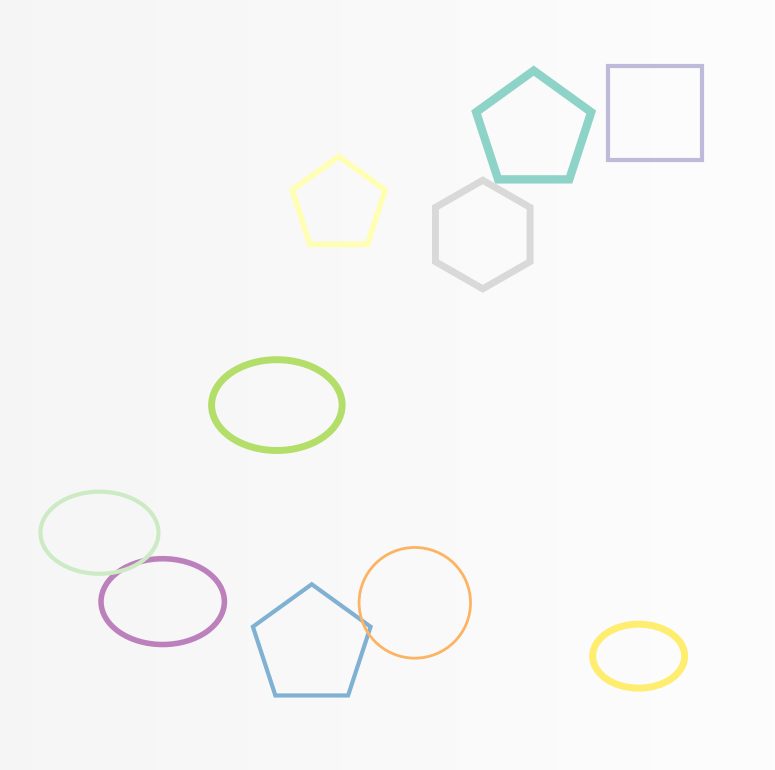[{"shape": "pentagon", "thickness": 3, "radius": 0.39, "center": [0.689, 0.83]}, {"shape": "pentagon", "thickness": 2, "radius": 0.32, "center": [0.437, 0.734]}, {"shape": "square", "thickness": 1.5, "radius": 0.3, "center": [0.845, 0.853]}, {"shape": "pentagon", "thickness": 1.5, "radius": 0.4, "center": [0.402, 0.161]}, {"shape": "circle", "thickness": 1, "radius": 0.36, "center": [0.535, 0.217]}, {"shape": "oval", "thickness": 2.5, "radius": 0.42, "center": [0.357, 0.474]}, {"shape": "hexagon", "thickness": 2.5, "radius": 0.35, "center": [0.623, 0.695]}, {"shape": "oval", "thickness": 2, "radius": 0.4, "center": [0.21, 0.219]}, {"shape": "oval", "thickness": 1.5, "radius": 0.38, "center": [0.128, 0.308]}, {"shape": "oval", "thickness": 2.5, "radius": 0.3, "center": [0.824, 0.148]}]